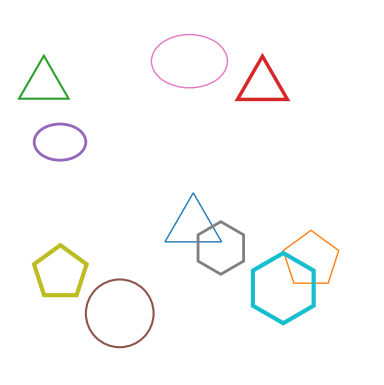[{"shape": "triangle", "thickness": 1, "radius": 0.42, "center": [0.502, 0.414]}, {"shape": "pentagon", "thickness": 1, "radius": 0.38, "center": [0.808, 0.326]}, {"shape": "triangle", "thickness": 1.5, "radius": 0.37, "center": [0.114, 0.781]}, {"shape": "triangle", "thickness": 2.5, "radius": 0.37, "center": [0.682, 0.779]}, {"shape": "oval", "thickness": 2, "radius": 0.34, "center": [0.156, 0.631]}, {"shape": "circle", "thickness": 1.5, "radius": 0.44, "center": [0.311, 0.186]}, {"shape": "oval", "thickness": 1, "radius": 0.49, "center": [0.492, 0.841]}, {"shape": "hexagon", "thickness": 2, "radius": 0.34, "center": [0.574, 0.356]}, {"shape": "pentagon", "thickness": 3, "radius": 0.36, "center": [0.157, 0.291]}, {"shape": "hexagon", "thickness": 3, "radius": 0.46, "center": [0.736, 0.252]}]